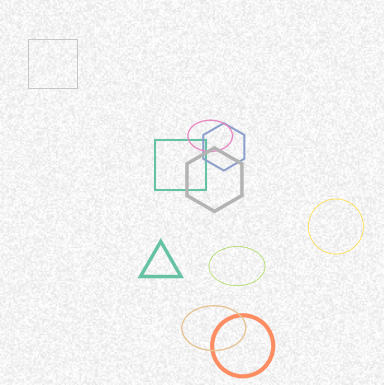[{"shape": "triangle", "thickness": 2.5, "radius": 0.3, "center": [0.418, 0.312]}, {"shape": "square", "thickness": 1.5, "radius": 0.33, "center": [0.469, 0.571]}, {"shape": "circle", "thickness": 3, "radius": 0.4, "center": [0.63, 0.102]}, {"shape": "hexagon", "thickness": 1.5, "radius": 0.31, "center": [0.581, 0.619]}, {"shape": "oval", "thickness": 1, "radius": 0.29, "center": [0.546, 0.647]}, {"shape": "oval", "thickness": 0.5, "radius": 0.36, "center": [0.616, 0.309]}, {"shape": "circle", "thickness": 0.5, "radius": 0.36, "center": [0.872, 0.412]}, {"shape": "oval", "thickness": 1, "radius": 0.42, "center": [0.555, 0.148]}, {"shape": "hexagon", "thickness": 2.5, "radius": 0.41, "center": [0.557, 0.533]}, {"shape": "square", "thickness": 0.5, "radius": 0.32, "center": [0.137, 0.835]}]